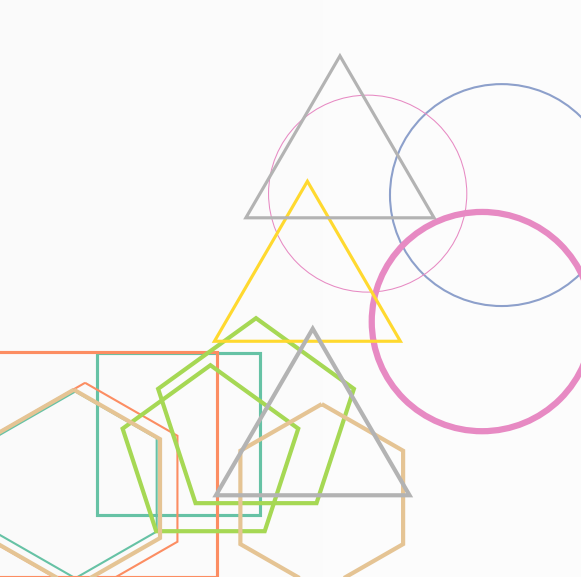[{"shape": "square", "thickness": 1.5, "radius": 0.7, "center": [0.307, 0.248]}, {"shape": "hexagon", "thickness": 1, "radius": 0.81, "center": [0.13, 0.16]}, {"shape": "hexagon", "thickness": 1, "radius": 0.92, "center": [0.146, 0.153]}, {"shape": "square", "thickness": 1.5, "radius": 0.97, "center": [0.179, 0.195]}, {"shape": "circle", "thickness": 1, "radius": 0.96, "center": [0.863, 0.661]}, {"shape": "circle", "thickness": 0.5, "radius": 0.85, "center": [0.633, 0.664]}, {"shape": "circle", "thickness": 3, "radius": 0.95, "center": [0.829, 0.442]}, {"shape": "pentagon", "thickness": 2, "radius": 0.89, "center": [0.44, 0.271]}, {"shape": "pentagon", "thickness": 2, "radius": 0.79, "center": [0.362, 0.208]}, {"shape": "triangle", "thickness": 1.5, "radius": 0.92, "center": [0.529, 0.501]}, {"shape": "hexagon", "thickness": 2, "radius": 0.81, "center": [0.554, 0.138]}, {"shape": "hexagon", "thickness": 2, "radius": 0.86, "center": [0.127, 0.153]}, {"shape": "triangle", "thickness": 2, "radius": 0.96, "center": [0.538, 0.238]}, {"shape": "triangle", "thickness": 1.5, "radius": 0.93, "center": [0.585, 0.715]}]